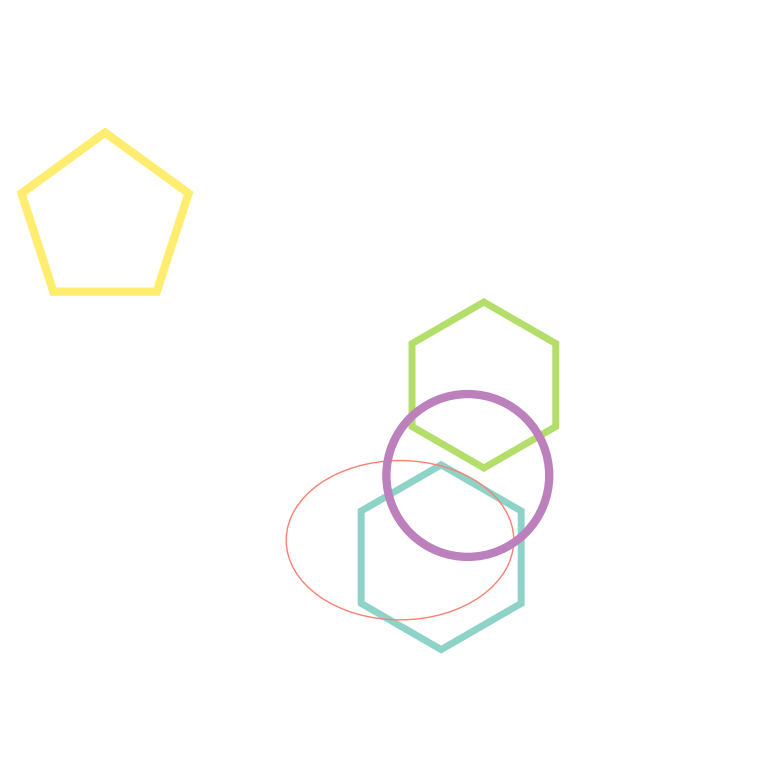[{"shape": "hexagon", "thickness": 2.5, "radius": 0.6, "center": [0.573, 0.276]}, {"shape": "oval", "thickness": 0.5, "radius": 0.74, "center": [0.519, 0.298]}, {"shape": "hexagon", "thickness": 2.5, "radius": 0.54, "center": [0.628, 0.5]}, {"shape": "circle", "thickness": 3, "radius": 0.53, "center": [0.608, 0.383]}, {"shape": "pentagon", "thickness": 3, "radius": 0.57, "center": [0.136, 0.714]}]